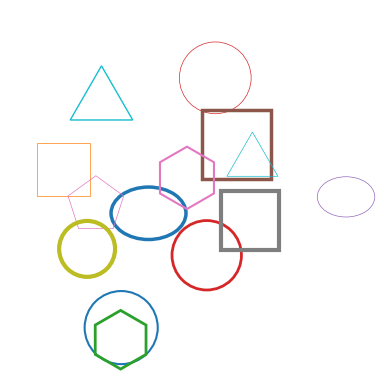[{"shape": "circle", "thickness": 1.5, "radius": 0.47, "center": [0.315, 0.149]}, {"shape": "oval", "thickness": 2.5, "radius": 0.49, "center": [0.386, 0.446]}, {"shape": "square", "thickness": 0.5, "radius": 0.35, "center": [0.164, 0.56]}, {"shape": "hexagon", "thickness": 2, "radius": 0.38, "center": [0.313, 0.118]}, {"shape": "circle", "thickness": 2, "radius": 0.45, "center": [0.537, 0.337]}, {"shape": "circle", "thickness": 0.5, "radius": 0.47, "center": [0.559, 0.798]}, {"shape": "oval", "thickness": 0.5, "radius": 0.37, "center": [0.899, 0.489]}, {"shape": "square", "thickness": 2.5, "radius": 0.45, "center": [0.615, 0.624]}, {"shape": "hexagon", "thickness": 1.5, "radius": 0.4, "center": [0.486, 0.538]}, {"shape": "pentagon", "thickness": 0.5, "radius": 0.38, "center": [0.249, 0.468]}, {"shape": "square", "thickness": 3, "radius": 0.38, "center": [0.649, 0.426]}, {"shape": "circle", "thickness": 3, "radius": 0.36, "center": [0.226, 0.354]}, {"shape": "triangle", "thickness": 0.5, "radius": 0.38, "center": [0.656, 0.58]}, {"shape": "triangle", "thickness": 1, "radius": 0.47, "center": [0.264, 0.735]}]